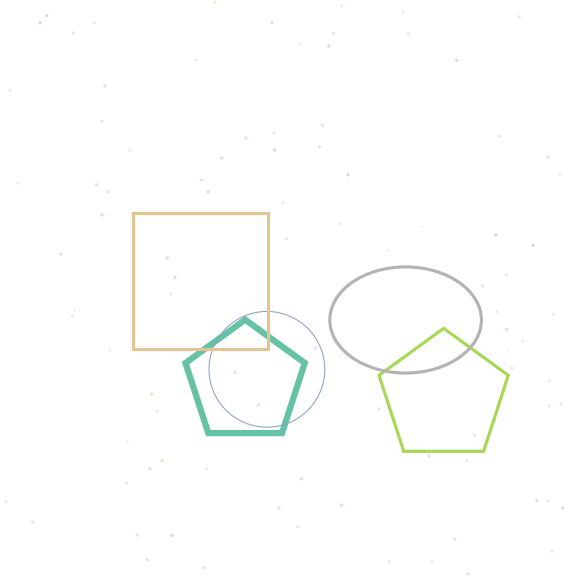[{"shape": "pentagon", "thickness": 3, "radius": 0.54, "center": [0.425, 0.337]}, {"shape": "circle", "thickness": 0.5, "radius": 0.5, "center": [0.462, 0.36]}, {"shape": "pentagon", "thickness": 1.5, "radius": 0.59, "center": [0.768, 0.313]}, {"shape": "square", "thickness": 1.5, "radius": 0.58, "center": [0.348, 0.513]}, {"shape": "oval", "thickness": 1.5, "radius": 0.66, "center": [0.702, 0.445]}]